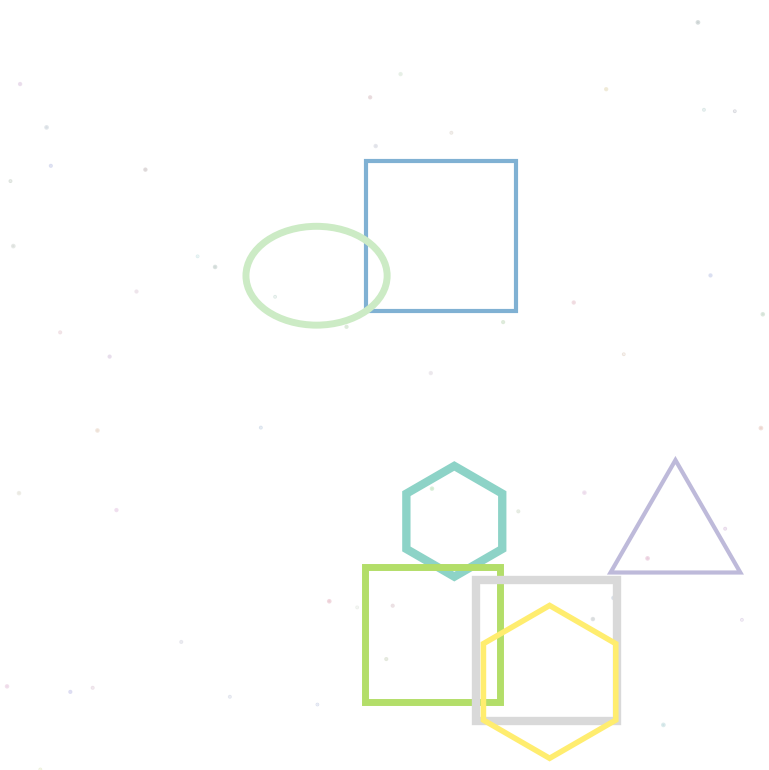[{"shape": "hexagon", "thickness": 3, "radius": 0.36, "center": [0.59, 0.323]}, {"shape": "triangle", "thickness": 1.5, "radius": 0.49, "center": [0.877, 0.305]}, {"shape": "square", "thickness": 1.5, "radius": 0.49, "center": [0.573, 0.694]}, {"shape": "square", "thickness": 2.5, "radius": 0.44, "center": [0.562, 0.176]}, {"shape": "square", "thickness": 3, "radius": 0.46, "center": [0.71, 0.155]}, {"shape": "oval", "thickness": 2.5, "radius": 0.46, "center": [0.411, 0.642]}, {"shape": "hexagon", "thickness": 2, "radius": 0.5, "center": [0.714, 0.114]}]